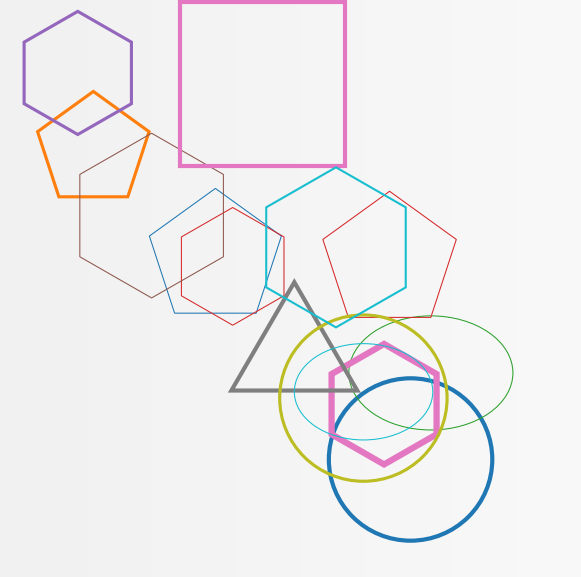[{"shape": "circle", "thickness": 2, "radius": 0.7, "center": [0.706, 0.203]}, {"shape": "pentagon", "thickness": 0.5, "radius": 0.6, "center": [0.371, 0.553]}, {"shape": "pentagon", "thickness": 1.5, "radius": 0.5, "center": [0.161, 0.74]}, {"shape": "oval", "thickness": 0.5, "radius": 0.71, "center": [0.741, 0.353]}, {"shape": "pentagon", "thickness": 0.5, "radius": 0.6, "center": [0.67, 0.547]}, {"shape": "hexagon", "thickness": 0.5, "radius": 0.51, "center": [0.4, 0.538]}, {"shape": "hexagon", "thickness": 1.5, "radius": 0.53, "center": [0.134, 0.873]}, {"shape": "hexagon", "thickness": 0.5, "radius": 0.71, "center": [0.261, 0.626]}, {"shape": "hexagon", "thickness": 3, "radius": 0.52, "center": [0.661, 0.299]}, {"shape": "square", "thickness": 2, "radius": 0.71, "center": [0.452, 0.853]}, {"shape": "triangle", "thickness": 2, "radius": 0.63, "center": [0.506, 0.385]}, {"shape": "circle", "thickness": 1.5, "radius": 0.72, "center": [0.625, 0.31]}, {"shape": "hexagon", "thickness": 1, "radius": 0.69, "center": [0.578, 0.571]}, {"shape": "oval", "thickness": 0.5, "radius": 0.6, "center": [0.625, 0.321]}]